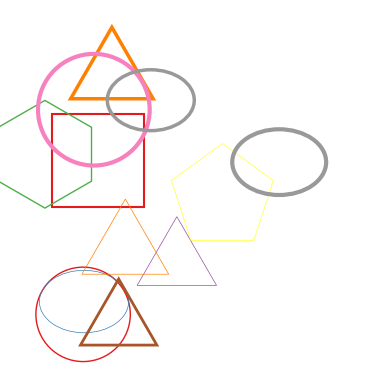[{"shape": "square", "thickness": 1.5, "radius": 0.6, "center": [0.255, 0.583]}, {"shape": "circle", "thickness": 1, "radius": 0.61, "center": [0.216, 0.183]}, {"shape": "oval", "thickness": 0.5, "radius": 0.58, "center": [0.218, 0.217]}, {"shape": "hexagon", "thickness": 1, "radius": 0.7, "center": [0.117, 0.599]}, {"shape": "triangle", "thickness": 0.5, "radius": 0.6, "center": [0.459, 0.318]}, {"shape": "triangle", "thickness": 0.5, "radius": 0.65, "center": [0.326, 0.353]}, {"shape": "triangle", "thickness": 2.5, "radius": 0.62, "center": [0.291, 0.805]}, {"shape": "pentagon", "thickness": 0.5, "radius": 0.7, "center": [0.578, 0.488]}, {"shape": "triangle", "thickness": 2, "radius": 0.57, "center": [0.308, 0.161]}, {"shape": "circle", "thickness": 3, "radius": 0.73, "center": [0.244, 0.715]}, {"shape": "oval", "thickness": 2.5, "radius": 0.56, "center": [0.392, 0.74]}, {"shape": "oval", "thickness": 3, "radius": 0.61, "center": [0.725, 0.579]}]